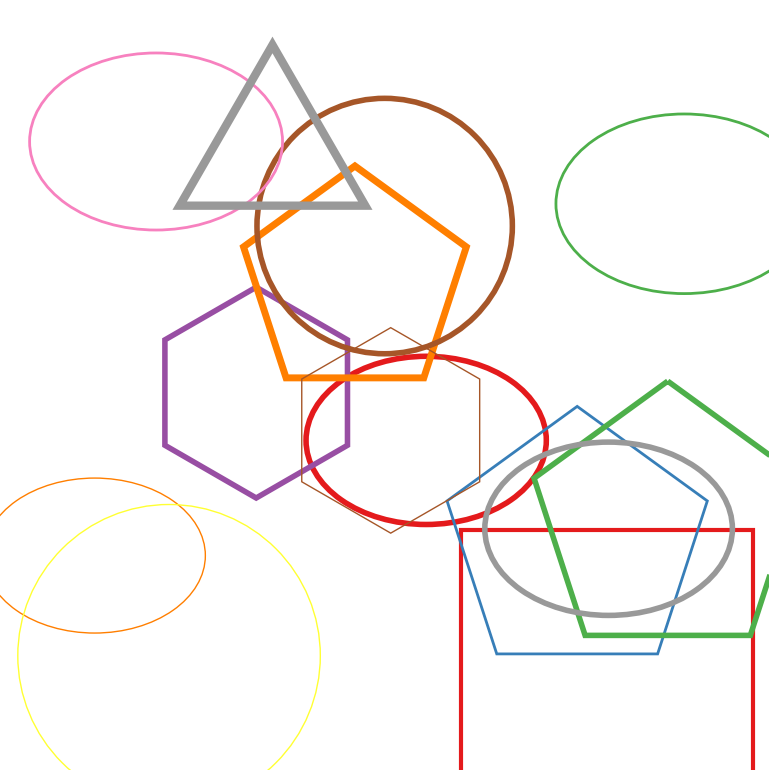[{"shape": "oval", "thickness": 2, "radius": 0.78, "center": [0.553, 0.428]}, {"shape": "square", "thickness": 1.5, "radius": 0.95, "center": [0.788, 0.122]}, {"shape": "pentagon", "thickness": 1, "radius": 0.89, "center": [0.75, 0.295]}, {"shape": "oval", "thickness": 1, "radius": 0.83, "center": [0.889, 0.735]}, {"shape": "pentagon", "thickness": 2, "radius": 0.91, "center": [0.867, 0.322]}, {"shape": "hexagon", "thickness": 2, "radius": 0.68, "center": [0.333, 0.49]}, {"shape": "pentagon", "thickness": 2.5, "radius": 0.76, "center": [0.461, 0.632]}, {"shape": "oval", "thickness": 0.5, "radius": 0.72, "center": [0.123, 0.278]}, {"shape": "circle", "thickness": 0.5, "radius": 0.98, "center": [0.22, 0.148]}, {"shape": "hexagon", "thickness": 0.5, "radius": 0.67, "center": [0.507, 0.441]}, {"shape": "circle", "thickness": 2, "radius": 0.83, "center": [0.5, 0.706]}, {"shape": "oval", "thickness": 1, "radius": 0.82, "center": [0.203, 0.816]}, {"shape": "triangle", "thickness": 3, "radius": 0.7, "center": [0.354, 0.802]}, {"shape": "oval", "thickness": 2, "radius": 0.8, "center": [0.79, 0.313]}]